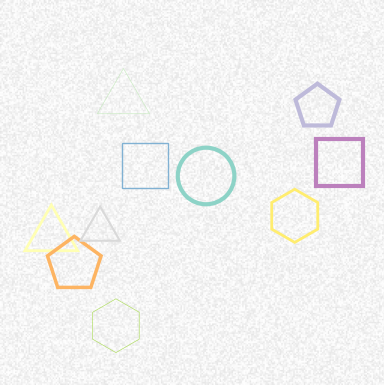[{"shape": "circle", "thickness": 3, "radius": 0.37, "center": [0.535, 0.543]}, {"shape": "triangle", "thickness": 2, "radius": 0.4, "center": [0.133, 0.388]}, {"shape": "pentagon", "thickness": 3, "radius": 0.3, "center": [0.825, 0.723]}, {"shape": "square", "thickness": 1, "radius": 0.3, "center": [0.376, 0.57]}, {"shape": "pentagon", "thickness": 2.5, "radius": 0.37, "center": [0.193, 0.313]}, {"shape": "hexagon", "thickness": 0.5, "radius": 0.35, "center": [0.301, 0.154]}, {"shape": "triangle", "thickness": 1.5, "radius": 0.3, "center": [0.26, 0.404]}, {"shape": "square", "thickness": 3, "radius": 0.3, "center": [0.882, 0.577]}, {"shape": "triangle", "thickness": 0.5, "radius": 0.39, "center": [0.321, 0.744]}, {"shape": "hexagon", "thickness": 2, "radius": 0.35, "center": [0.766, 0.439]}]